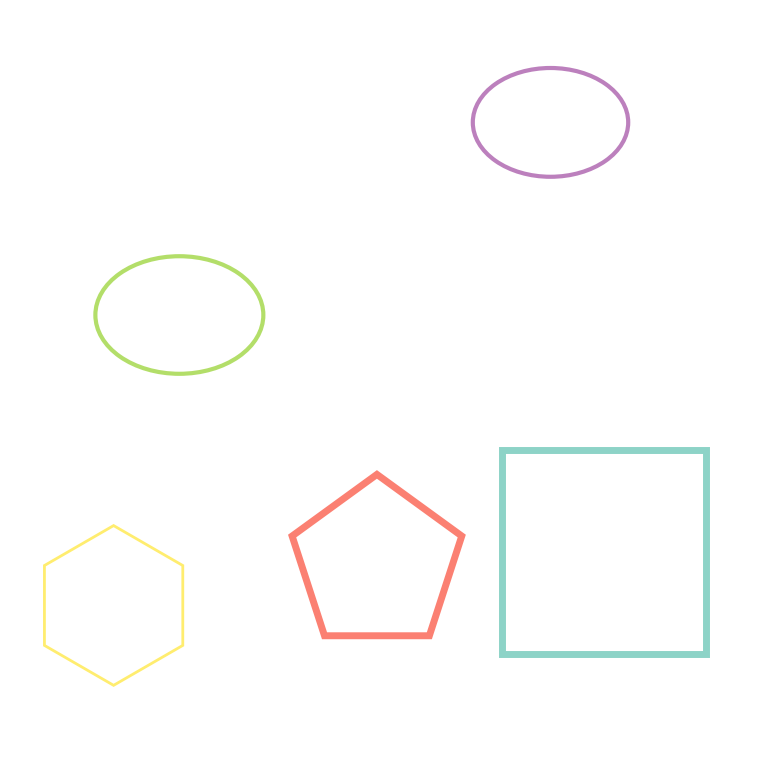[{"shape": "square", "thickness": 2.5, "radius": 0.66, "center": [0.784, 0.283]}, {"shape": "pentagon", "thickness": 2.5, "radius": 0.58, "center": [0.49, 0.268]}, {"shape": "oval", "thickness": 1.5, "radius": 0.55, "center": [0.233, 0.591]}, {"shape": "oval", "thickness": 1.5, "radius": 0.5, "center": [0.715, 0.841]}, {"shape": "hexagon", "thickness": 1, "radius": 0.52, "center": [0.148, 0.214]}]